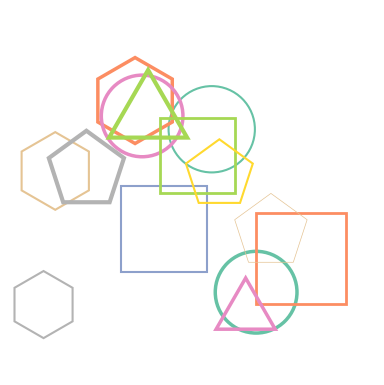[{"shape": "circle", "thickness": 2.5, "radius": 0.53, "center": [0.665, 0.241]}, {"shape": "circle", "thickness": 1.5, "radius": 0.56, "center": [0.55, 0.664]}, {"shape": "square", "thickness": 2, "radius": 0.59, "center": [0.782, 0.328]}, {"shape": "hexagon", "thickness": 2.5, "radius": 0.56, "center": [0.351, 0.739]}, {"shape": "square", "thickness": 1.5, "radius": 0.56, "center": [0.425, 0.406]}, {"shape": "triangle", "thickness": 2.5, "radius": 0.44, "center": [0.638, 0.189]}, {"shape": "circle", "thickness": 2.5, "radius": 0.53, "center": [0.369, 0.699]}, {"shape": "triangle", "thickness": 3, "radius": 0.58, "center": [0.385, 0.701]}, {"shape": "square", "thickness": 2, "radius": 0.49, "center": [0.513, 0.596]}, {"shape": "pentagon", "thickness": 1.5, "radius": 0.46, "center": [0.57, 0.547]}, {"shape": "pentagon", "thickness": 0.5, "radius": 0.49, "center": [0.704, 0.399]}, {"shape": "hexagon", "thickness": 1.5, "radius": 0.5, "center": [0.144, 0.556]}, {"shape": "pentagon", "thickness": 3, "radius": 0.51, "center": [0.224, 0.558]}, {"shape": "hexagon", "thickness": 1.5, "radius": 0.44, "center": [0.113, 0.209]}]